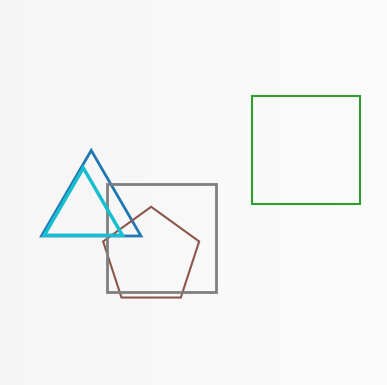[{"shape": "triangle", "thickness": 2, "radius": 0.74, "center": [0.235, 0.461]}, {"shape": "square", "thickness": 1.5, "radius": 0.7, "center": [0.791, 0.611]}, {"shape": "pentagon", "thickness": 1.5, "radius": 0.65, "center": [0.39, 0.333]}, {"shape": "square", "thickness": 2, "radius": 0.7, "center": [0.418, 0.383]}, {"shape": "triangle", "thickness": 2.5, "radius": 0.58, "center": [0.215, 0.447]}]